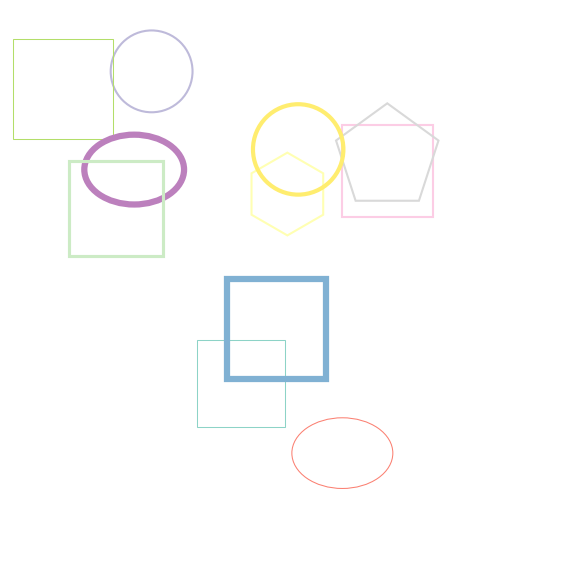[{"shape": "square", "thickness": 0.5, "radius": 0.38, "center": [0.417, 0.335]}, {"shape": "hexagon", "thickness": 1, "radius": 0.36, "center": [0.498, 0.663]}, {"shape": "circle", "thickness": 1, "radius": 0.35, "center": [0.263, 0.876]}, {"shape": "oval", "thickness": 0.5, "radius": 0.44, "center": [0.593, 0.215]}, {"shape": "square", "thickness": 3, "radius": 0.43, "center": [0.479, 0.429]}, {"shape": "square", "thickness": 0.5, "radius": 0.43, "center": [0.109, 0.846]}, {"shape": "square", "thickness": 1, "radius": 0.39, "center": [0.671, 0.703]}, {"shape": "pentagon", "thickness": 1, "radius": 0.47, "center": [0.671, 0.727]}, {"shape": "oval", "thickness": 3, "radius": 0.43, "center": [0.232, 0.705]}, {"shape": "square", "thickness": 1.5, "radius": 0.41, "center": [0.201, 0.638]}, {"shape": "circle", "thickness": 2, "radius": 0.39, "center": [0.516, 0.74]}]